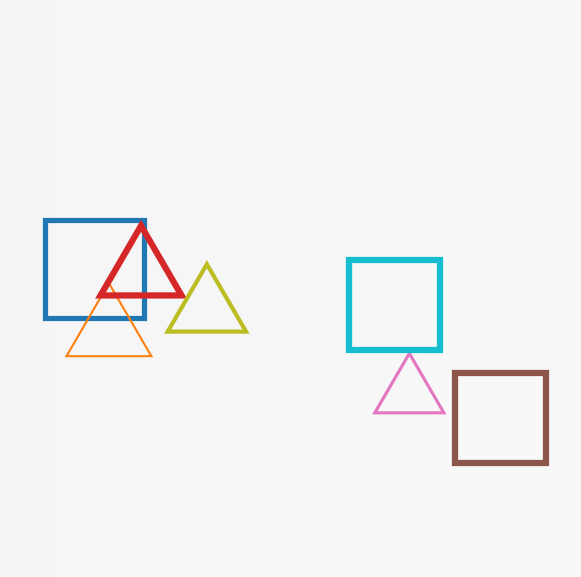[{"shape": "square", "thickness": 2.5, "radius": 0.43, "center": [0.163, 0.534]}, {"shape": "triangle", "thickness": 1, "radius": 0.42, "center": [0.187, 0.425]}, {"shape": "triangle", "thickness": 3, "radius": 0.4, "center": [0.243, 0.528]}, {"shape": "square", "thickness": 3, "radius": 0.39, "center": [0.861, 0.275]}, {"shape": "triangle", "thickness": 1.5, "radius": 0.34, "center": [0.704, 0.319]}, {"shape": "triangle", "thickness": 2, "radius": 0.39, "center": [0.356, 0.464]}, {"shape": "square", "thickness": 3, "radius": 0.39, "center": [0.679, 0.471]}]